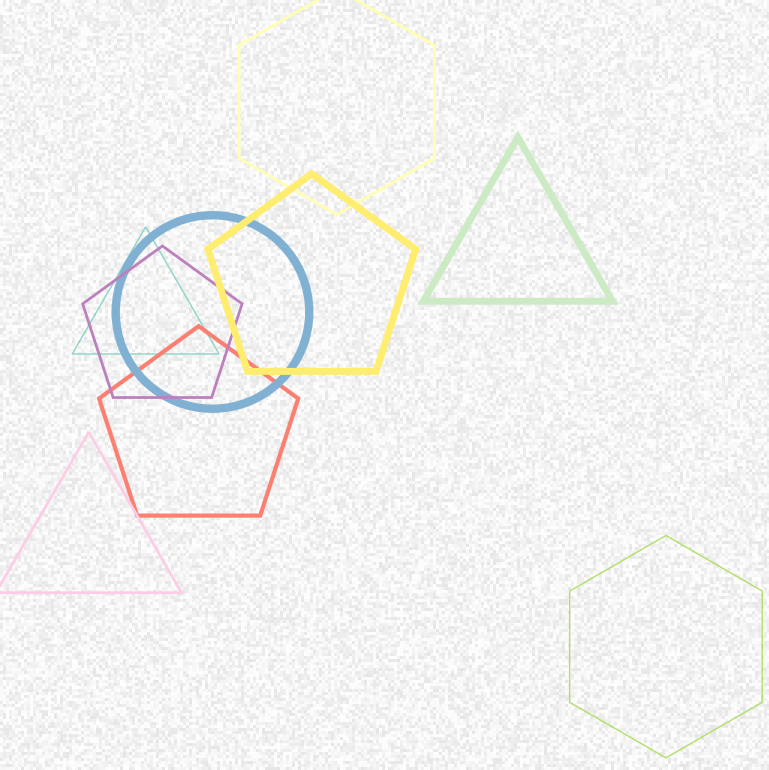[{"shape": "triangle", "thickness": 0.5, "radius": 0.55, "center": [0.189, 0.595]}, {"shape": "hexagon", "thickness": 1, "radius": 0.73, "center": [0.437, 0.868]}, {"shape": "pentagon", "thickness": 1.5, "radius": 0.68, "center": [0.258, 0.44]}, {"shape": "circle", "thickness": 3, "radius": 0.63, "center": [0.276, 0.595]}, {"shape": "hexagon", "thickness": 0.5, "radius": 0.72, "center": [0.865, 0.16]}, {"shape": "triangle", "thickness": 1, "radius": 0.7, "center": [0.115, 0.3]}, {"shape": "pentagon", "thickness": 1, "radius": 0.54, "center": [0.211, 0.572]}, {"shape": "triangle", "thickness": 2.5, "radius": 0.71, "center": [0.673, 0.68]}, {"shape": "pentagon", "thickness": 2.5, "radius": 0.71, "center": [0.405, 0.632]}]